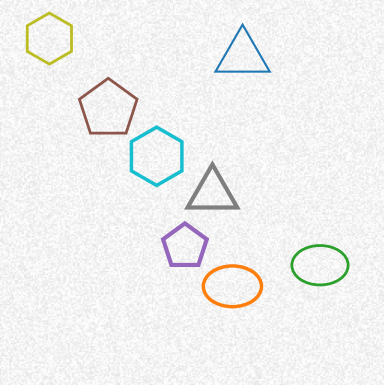[{"shape": "triangle", "thickness": 1.5, "radius": 0.41, "center": [0.63, 0.855]}, {"shape": "oval", "thickness": 2.5, "radius": 0.38, "center": [0.604, 0.256]}, {"shape": "oval", "thickness": 2, "radius": 0.37, "center": [0.831, 0.311]}, {"shape": "pentagon", "thickness": 3, "radius": 0.3, "center": [0.48, 0.36]}, {"shape": "pentagon", "thickness": 2, "radius": 0.39, "center": [0.281, 0.718]}, {"shape": "triangle", "thickness": 3, "radius": 0.37, "center": [0.552, 0.498]}, {"shape": "hexagon", "thickness": 2, "radius": 0.33, "center": [0.128, 0.9]}, {"shape": "hexagon", "thickness": 2.5, "radius": 0.38, "center": [0.407, 0.594]}]